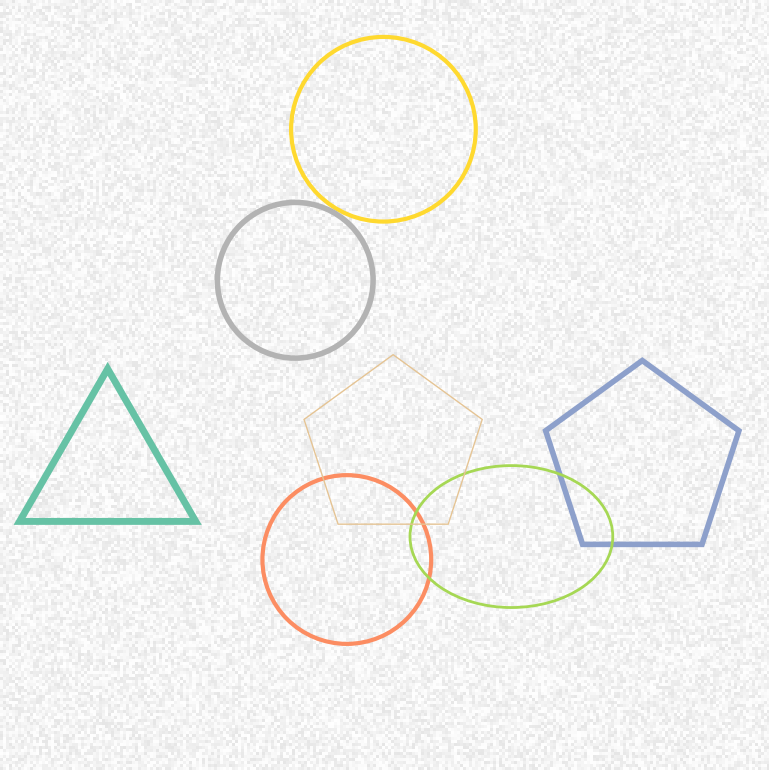[{"shape": "triangle", "thickness": 2.5, "radius": 0.66, "center": [0.14, 0.389]}, {"shape": "circle", "thickness": 1.5, "radius": 0.55, "center": [0.45, 0.273]}, {"shape": "pentagon", "thickness": 2, "radius": 0.66, "center": [0.834, 0.4]}, {"shape": "oval", "thickness": 1, "radius": 0.66, "center": [0.664, 0.303]}, {"shape": "circle", "thickness": 1.5, "radius": 0.6, "center": [0.498, 0.832]}, {"shape": "pentagon", "thickness": 0.5, "radius": 0.61, "center": [0.511, 0.418]}, {"shape": "circle", "thickness": 2, "radius": 0.51, "center": [0.383, 0.636]}]